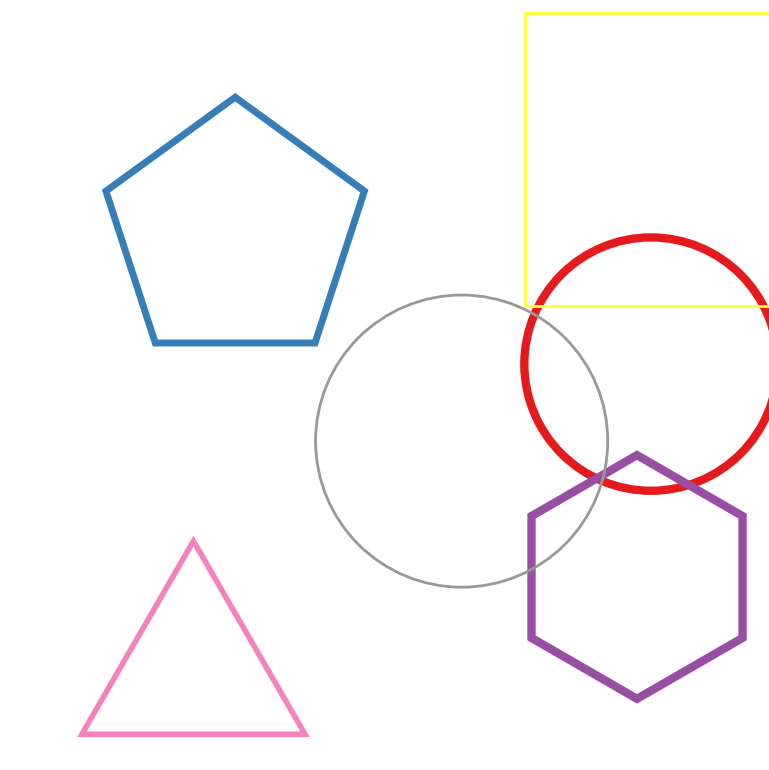[{"shape": "circle", "thickness": 3, "radius": 0.82, "center": [0.845, 0.527]}, {"shape": "pentagon", "thickness": 2.5, "radius": 0.88, "center": [0.305, 0.697]}, {"shape": "hexagon", "thickness": 3, "radius": 0.79, "center": [0.827, 0.251]}, {"shape": "square", "thickness": 1, "radius": 0.95, "center": [0.871, 0.793]}, {"shape": "triangle", "thickness": 2, "radius": 0.84, "center": [0.251, 0.13]}, {"shape": "circle", "thickness": 1, "radius": 0.95, "center": [0.6, 0.427]}]